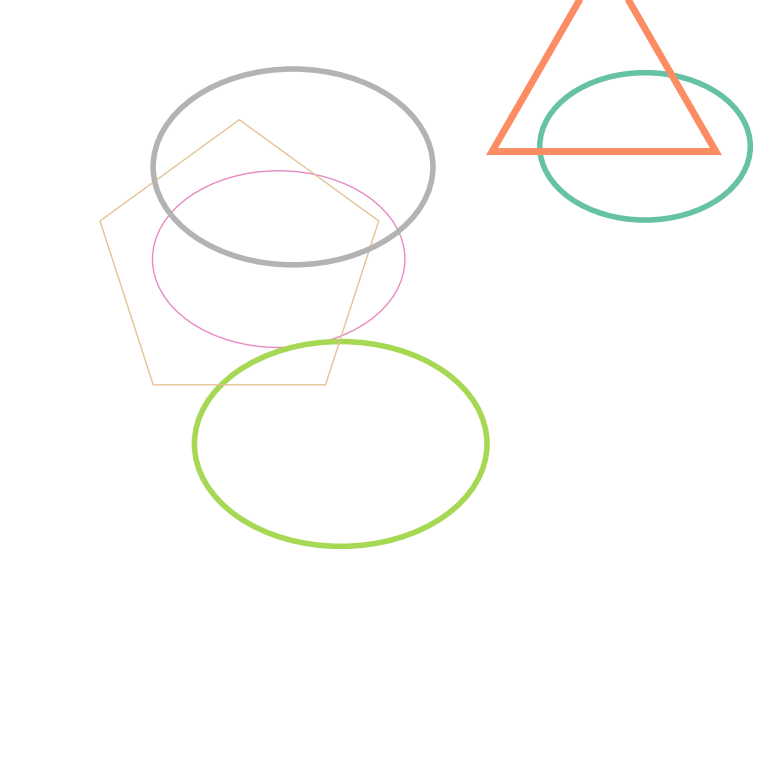[{"shape": "oval", "thickness": 2, "radius": 0.68, "center": [0.838, 0.81]}, {"shape": "triangle", "thickness": 2.5, "radius": 0.84, "center": [0.784, 0.887]}, {"shape": "oval", "thickness": 0.5, "radius": 0.82, "center": [0.362, 0.663]}, {"shape": "oval", "thickness": 2, "radius": 0.95, "center": [0.443, 0.423]}, {"shape": "pentagon", "thickness": 0.5, "radius": 0.95, "center": [0.311, 0.654]}, {"shape": "oval", "thickness": 2, "radius": 0.91, "center": [0.381, 0.783]}]